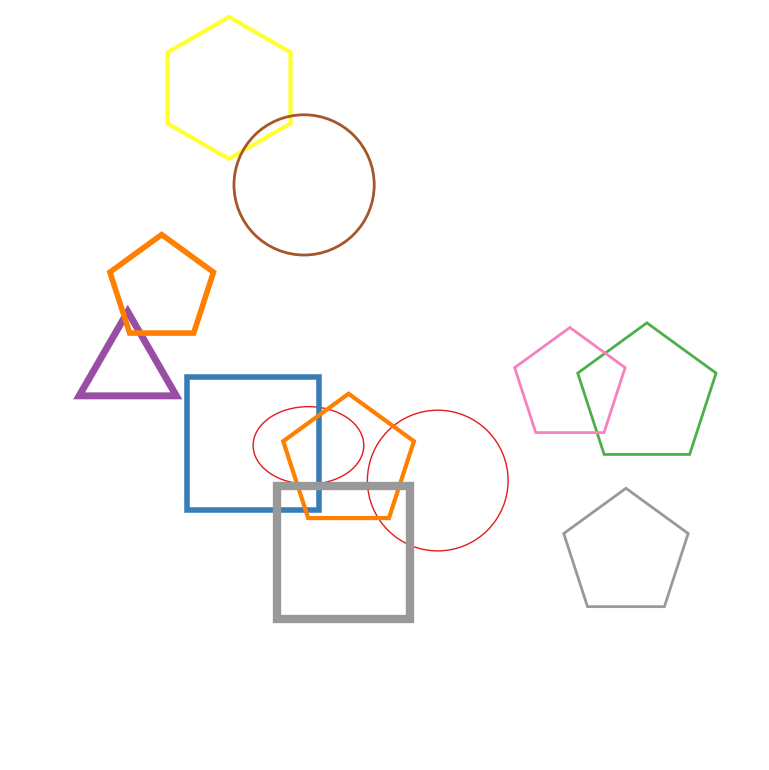[{"shape": "circle", "thickness": 0.5, "radius": 0.46, "center": [0.568, 0.376]}, {"shape": "oval", "thickness": 0.5, "radius": 0.36, "center": [0.401, 0.422]}, {"shape": "square", "thickness": 2, "radius": 0.43, "center": [0.329, 0.424]}, {"shape": "pentagon", "thickness": 1, "radius": 0.47, "center": [0.84, 0.486]}, {"shape": "triangle", "thickness": 2.5, "radius": 0.36, "center": [0.166, 0.522]}, {"shape": "pentagon", "thickness": 1.5, "radius": 0.45, "center": [0.453, 0.399]}, {"shape": "pentagon", "thickness": 2, "radius": 0.35, "center": [0.21, 0.625]}, {"shape": "hexagon", "thickness": 1.5, "radius": 0.46, "center": [0.297, 0.886]}, {"shape": "circle", "thickness": 1, "radius": 0.46, "center": [0.395, 0.76]}, {"shape": "pentagon", "thickness": 1, "radius": 0.38, "center": [0.74, 0.499]}, {"shape": "square", "thickness": 3, "radius": 0.43, "center": [0.446, 0.283]}, {"shape": "pentagon", "thickness": 1, "radius": 0.42, "center": [0.813, 0.281]}]